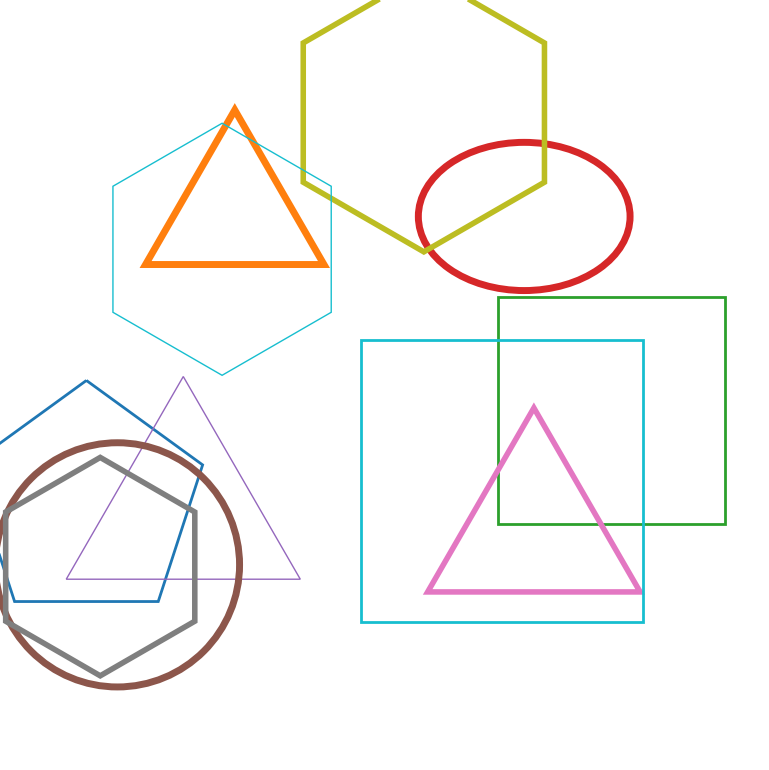[{"shape": "pentagon", "thickness": 1, "radius": 0.79, "center": [0.112, 0.347]}, {"shape": "triangle", "thickness": 2.5, "radius": 0.67, "center": [0.305, 0.723]}, {"shape": "square", "thickness": 1, "radius": 0.74, "center": [0.795, 0.467]}, {"shape": "oval", "thickness": 2.5, "radius": 0.69, "center": [0.681, 0.719]}, {"shape": "triangle", "thickness": 0.5, "radius": 0.88, "center": [0.238, 0.336]}, {"shape": "circle", "thickness": 2.5, "radius": 0.79, "center": [0.153, 0.266]}, {"shape": "triangle", "thickness": 2, "radius": 0.8, "center": [0.693, 0.311]}, {"shape": "hexagon", "thickness": 2, "radius": 0.71, "center": [0.13, 0.264]}, {"shape": "hexagon", "thickness": 2, "radius": 0.9, "center": [0.55, 0.854]}, {"shape": "square", "thickness": 1, "radius": 0.91, "center": [0.652, 0.375]}, {"shape": "hexagon", "thickness": 0.5, "radius": 0.82, "center": [0.288, 0.676]}]